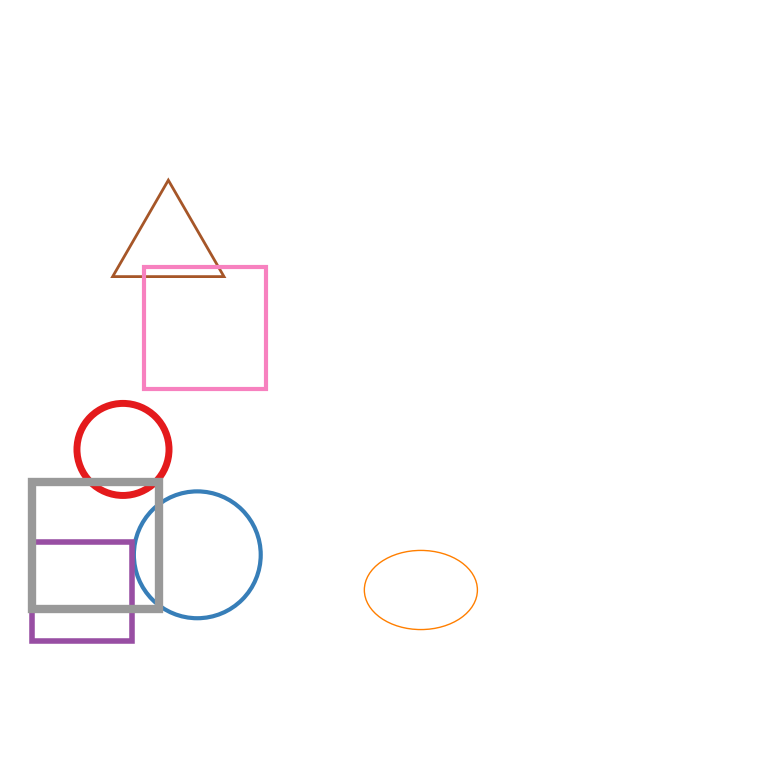[{"shape": "circle", "thickness": 2.5, "radius": 0.3, "center": [0.16, 0.416]}, {"shape": "circle", "thickness": 1.5, "radius": 0.41, "center": [0.256, 0.279]}, {"shape": "square", "thickness": 2, "radius": 0.32, "center": [0.107, 0.232]}, {"shape": "oval", "thickness": 0.5, "radius": 0.37, "center": [0.547, 0.234]}, {"shape": "triangle", "thickness": 1, "radius": 0.42, "center": [0.219, 0.683]}, {"shape": "square", "thickness": 1.5, "radius": 0.4, "center": [0.266, 0.574]}, {"shape": "square", "thickness": 3, "radius": 0.41, "center": [0.124, 0.292]}]